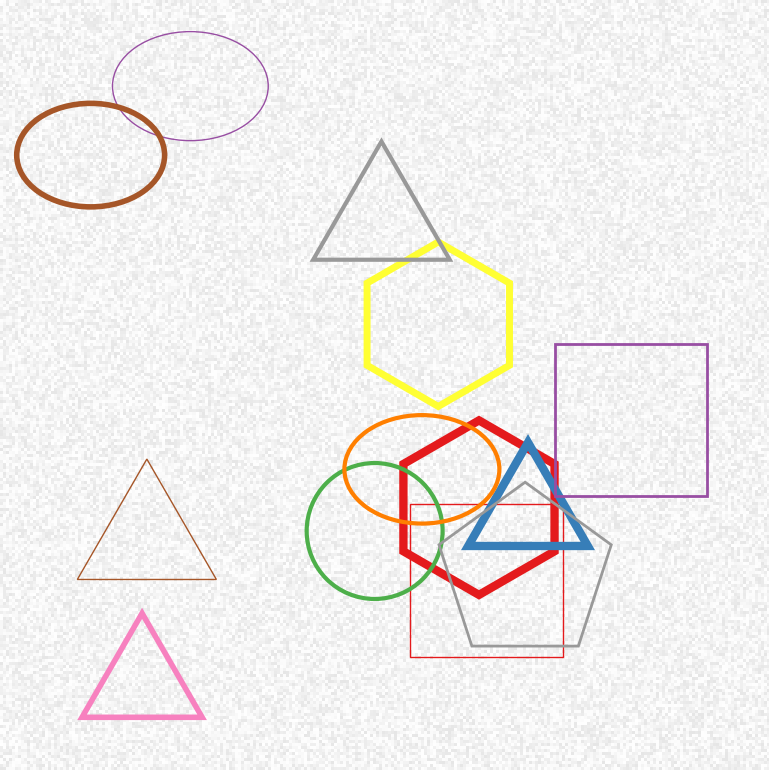[{"shape": "square", "thickness": 0.5, "radius": 0.49, "center": [0.632, 0.246]}, {"shape": "hexagon", "thickness": 3, "radius": 0.57, "center": [0.622, 0.341]}, {"shape": "triangle", "thickness": 3, "radius": 0.45, "center": [0.686, 0.336]}, {"shape": "circle", "thickness": 1.5, "radius": 0.44, "center": [0.487, 0.31]}, {"shape": "oval", "thickness": 0.5, "radius": 0.51, "center": [0.247, 0.888]}, {"shape": "square", "thickness": 1, "radius": 0.49, "center": [0.819, 0.455]}, {"shape": "oval", "thickness": 1.5, "radius": 0.5, "center": [0.548, 0.39]}, {"shape": "hexagon", "thickness": 2.5, "radius": 0.53, "center": [0.569, 0.579]}, {"shape": "triangle", "thickness": 0.5, "radius": 0.52, "center": [0.191, 0.3]}, {"shape": "oval", "thickness": 2, "radius": 0.48, "center": [0.118, 0.799]}, {"shape": "triangle", "thickness": 2, "radius": 0.45, "center": [0.185, 0.113]}, {"shape": "triangle", "thickness": 1.5, "radius": 0.51, "center": [0.495, 0.714]}, {"shape": "pentagon", "thickness": 1, "radius": 0.59, "center": [0.682, 0.256]}]